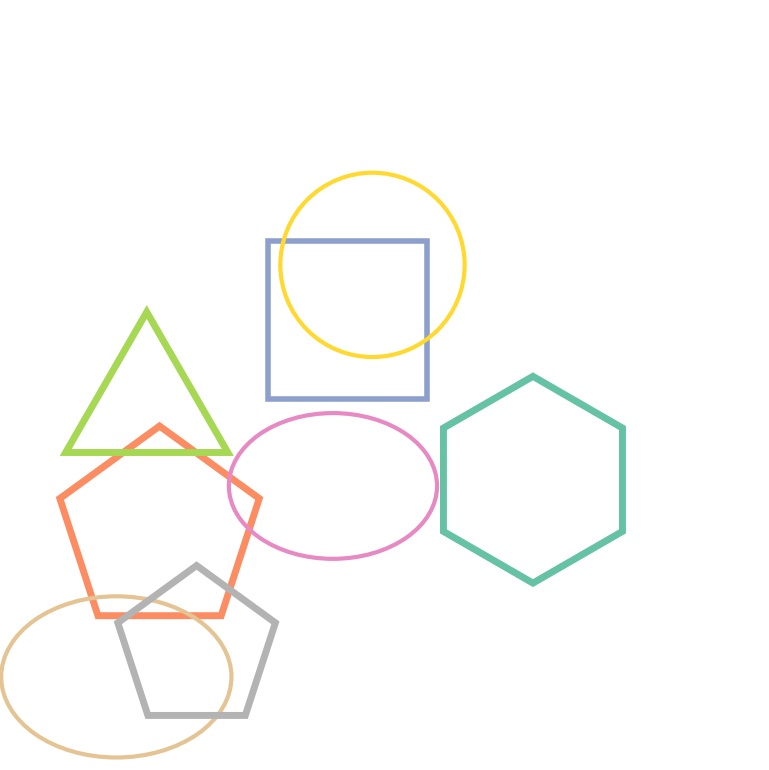[{"shape": "hexagon", "thickness": 2.5, "radius": 0.67, "center": [0.692, 0.377]}, {"shape": "pentagon", "thickness": 2.5, "radius": 0.68, "center": [0.207, 0.311]}, {"shape": "square", "thickness": 2, "radius": 0.52, "center": [0.451, 0.585]}, {"shape": "oval", "thickness": 1.5, "radius": 0.68, "center": [0.432, 0.369]}, {"shape": "triangle", "thickness": 2.5, "radius": 0.61, "center": [0.191, 0.473]}, {"shape": "circle", "thickness": 1.5, "radius": 0.6, "center": [0.484, 0.656]}, {"shape": "oval", "thickness": 1.5, "radius": 0.75, "center": [0.151, 0.121]}, {"shape": "pentagon", "thickness": 2.5, "radius": 0.54, "center": [0.255, 0.158]}]